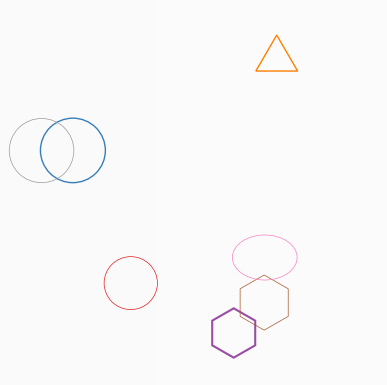[{"shape": "circle", "thickness": 0.5, "radius": 0.34, "center": [0.337, 0.265]}, {"shape": "circle", "thickness": 1, "radius": 0.42, "center": [0.188, 0.609]}, {"shape": "hexagon", "thickness": 1.5, "radius": 0.32, "center": [0.603, 0.135]}, {"shape": "triangle", "thickness": 1, "radius": 0.31, "center": [0.714, 0.847]}, {"shape": "hexagon", "thickness": 0.5, "radius": 0.36, "center": [0.682, 0.214]}, {"shape": "oval", "thickness": 0.5, "radius": 0.42, "center": [0.683, 0.331]}, {"shape": "circle", "thickness": 0.5, "radius": 0.42, "center": [0.107, 0.609]}]